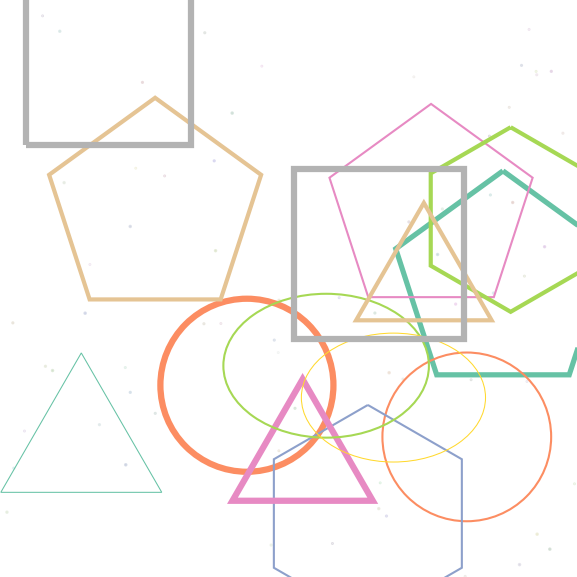[{"shape": "triangle", "thickness": 0.5, "radius": 0.8, "center": [0.141, 0.227]}, {"shape": "pentagon", "thickness": 2.5, "radius": 0.98, "center": [0.871, 0.508]}, {"shape": "circle", "thickness": 1, "radius": 0.73, "center": [0.808, 0.243]}, {"shape": "circle", "thickness": 3, "radius": 0.75, "center": [0.428, 0.332]}, {"shape": "hexagon", "thickness": 1, "radius": 0.94, "center": [0.637, 0.11]}, {"shape": "triangle", "thickness": 3, "radius": 0.7, "center": [0.524, 0.202]}, {"shape": "pentagon", "thickness": 1, "radius": 0.92, "center": [0.746, 0.634]}, {"shape": "oval", "thickness": 1, "radius": 0.89, "center": [0.565, 0.366]}, {"shape": "hexagon", "thickness": 2, "radius": 0.8, "center": [0.884, 0.619]}, {"shape": "oval", "thickness": 0.5, "radius": 0.8, "center": [0.681, 0.311]}, {"shape": "pentagon", "thickness": 2, "radius": 0.96, "center": [0.269, 0.637]}, {"shape": "triangle", "thickness": 2, "radius": 0.68, "center": [0.734, 0.512]}, {"shape": "square", "thickness": 3, "radius": 0.72, "center": [0.188, 0.892]}, {"shape": "square", "thickness": 3, "radius": 0.73, "center": [0.657, 0.56]}]